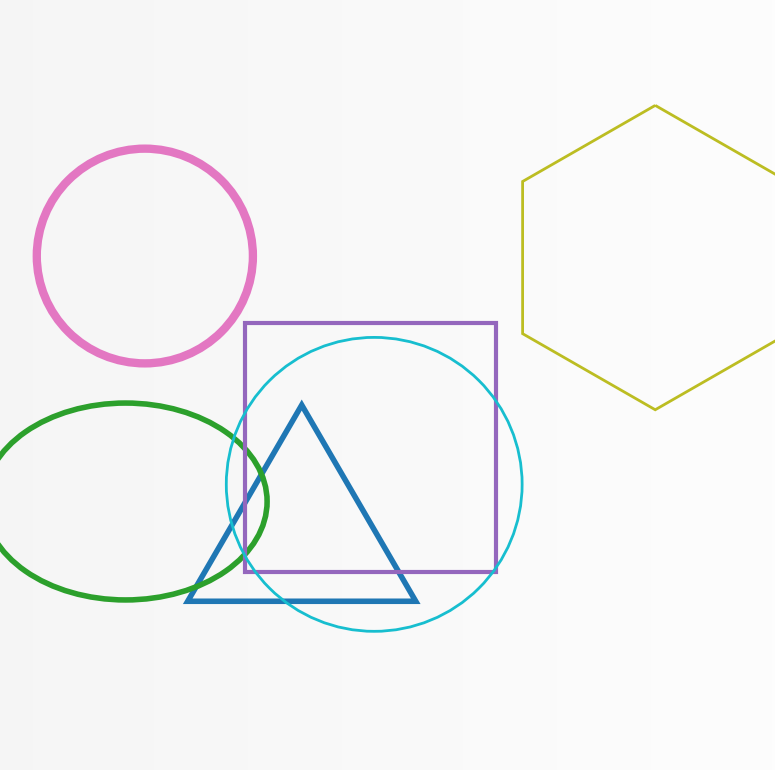[{"shape": "triangle", "thickness": 2, "radius": 0.85, "center": [0.389, 0.304]}, {"shape": "oval", "thickness": 2, "radius": 0.91, "center": [0.162, 0.349]}, {"shape": "square", "thickness": 1.5, "radius": 0.81, "center": [0.478, 0.419]}, {"shape": "circle", "thickness": 3, "radius": 0.7, "center": [0.187, 0.668]}, {"shape": "hexagon", "thickness": 1, "radius": 0.99, "center": [0.845, 0.665]}, {"shape": "circle", "thickness": 1, "radius": 0.95, "center": [0.483, 0.371]}]